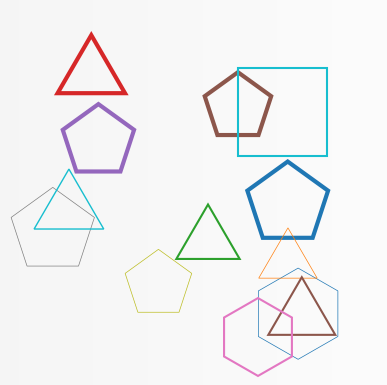[{"shape": "pentagon", "thickness": 3, "radius": 0.55, "center": [0.742, 0.471]}, {"shape": "hexagon", "thickness": 0.5, "radius": 0.59, "center": [0.769, 0.185]}, {"shape": "triangle", "thickness": 0.5, "radius": 0.44, "center": [0.743, 0.321]}, {"shape": "triangle", "thickness": 1.5, "radius": 0.47, "center": [0.537, 0.375]}, {"shape": "triangle", "thickness": 3, "radius": 0.5, "center": [0.236, 0.808]}, {"shape": "pentagon", "thickness": 3, "radius": 0.48, "center": [0.254, 0.633]}, {"shape": "pentagon", "thickness": 3, "radius": 0.45, "center": [0.614, 0.722]}, {"shape": "triangle", "thickness": 1.5, "radius": 0.5, "center": [0.779, 0.18]}, {"shape": "hexagon", "thickness": 1.5, "radius": 0.51, "center": [0.666, 0.125]}, {"shape": "pentagon", "thickness": 0.5, "radius": 0.56, "center": [0.136, 0.4]}, {"shape": "pentagon", "thickness": 0.5, "radius": 0.45, "center": [0.409, 0.262]}, {"shape": "square", "thickness": 1.5, "radius": 0.57, "center": [0.729, 0.709]}, {"shape": "triangle", "thickness": 1, "radius": 0.52, "center": [0.178, 0.457]}]